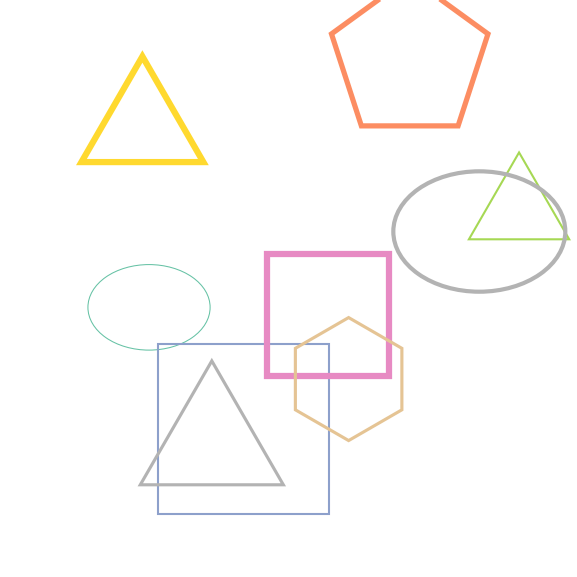[{"shape": "oval", "thickness": 0.5, "radius": 0.53, "center": [0.258, 0.467]}, {"shape": "pentagon", "thickness": 2.5, "radius": 0.71, "center": [0.709, 0.896]}, {"shape": "square", "thickness": 1, "radius": 0.74, "center": [0.421, 0.256]}, {"shape": "square", "thickness": 3, "radius": 0.53, "center": [0.568, 0.454]}, {"shape": "triangle", "thickness": 1, "radius": 0.5, "center": [0.899, 0.635]}, {"shape": "triangle", "thickness": 3, "radius": 0.61, "center": [0.247, 0.779]}, {"shape": "hexagon", "thickness": 1.5, "radius": 0.53, "center": [0.604, 0.343]}, {"shape": "triangle", "thickness": 1.5, "radius": 0.71, "center": [0.367, 0.231]}, {"shape": "oval", "thickness": 2, "radius": 0.74, "center": [0.83, 0.598]}]